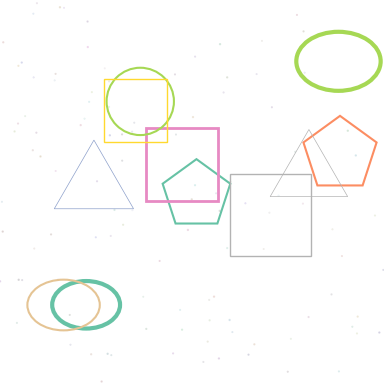[{"shape": "pentagon", "thickness": 1.5, "radius": 0.46, "center": [0.51, 0.494]}, {"shape": "oval", "thickness": 3, "radius": 0.44, "center": [0.224, 0.208]}, {"shape": "pentagon", "thickness": 1.5, "radius": 0.5, "center": [0.883, 0.599]}, {"shape": "triangle", "thickness": 0.5, "radius": 0.59, "center": [0.244, 0.517]}, {"shape": "square", "thickness": 2, "radius": 0.47, "center": [0.472, 0.573]}, {"shape": "oval", "thickness": 3, "radius": 0.55, "center": [0.879, 0.841]}, {"shape": "circle", "thickness": 1.5, "radius": 0.44, "center": [0.364, 0.737]}, {"shape": "square", "thickness": 1, "radius": 0.41, "center": [0.351, 0.713]}, {"shape": "oval", "thickness": 1.5, "radius": 0.47, "center": [0.165, 0.208]}, {"shape": "square", "thickness": 1, "radius": 0.53, "center": [0.703, 0.442]}, {"shape": "triangle", "thickness": 0.5, "radius": 0.58, "center": [0.802, 0.547]}]